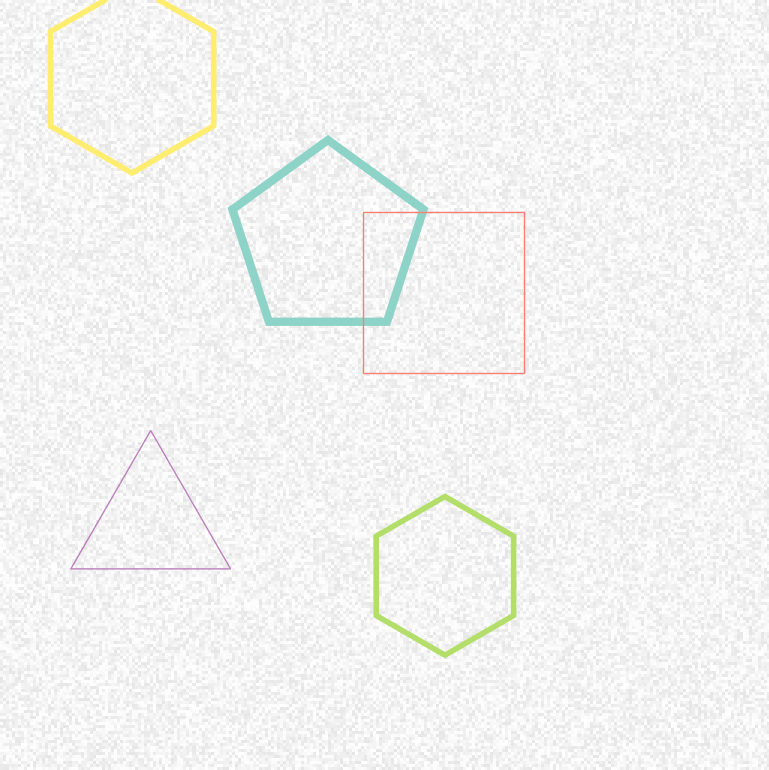[{"shape": "pentagon", "thickness": 3, "radius": 0.65, "center": [0.426, 0.688]}, {"shape": "square", "thickness": 0.5, "radius": 0.52, "center": [0.576, 0.62]}, {"shape": "hexagon", "thickness": 2, "radius": 0.52, "center": [0.578, 0.252]}, {"shape": "triangle", "thickness": 0.5, "radius": 0.6, "center": [0.196, 0.321]}, {"shape": "hexagon", "thickness": 2, "radius": 0.61, "center": [0.171, 0.898]}]